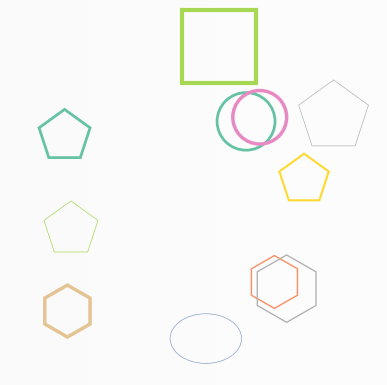[{"shape": "circle", "thickness": 2, "radius": 0.37, "center": [0.635, 0.685]}, {"shape": "pentagon", "thickness": 2, "radius": 0.35, "center": [0.167, 0.647]}, {"shape": "hexagon", "thickness": 1, "radius": 0.34, "center": [0.708, 0.268]}, {"shape": "oval", "thickness": 0.5, "radius": 0.46, "center": [0.531, 0.121]}, {"shape": "circle", "thickness": 2.5, "radius": 0.35, "center": [0.67, 0.695]}, {"shape": "pentagon", "thickness": 0.5, "radius": 0.37, "center": [0.183, 0.405]}, {"shape": "square", "thickness": 3, "radius": 0.48, "center": [0.565, 0.879]}, {"shape": "pentagon", "thickness": 1.5, "radius": 0.33, "center": [0.785, 0.534]}, {"shape": "hexagon", "thickness": 2.5, "radius": 0.34, "center": [0.174, 0.192]}, {"shape": "hexagon", "thickness": 1, "radius": 0.44, "center": [0.74, 0.25]}, {"shape": "pentagon", "thickness": 0.5, "radius": 0.47, "center": [0.861, 0.698]}]